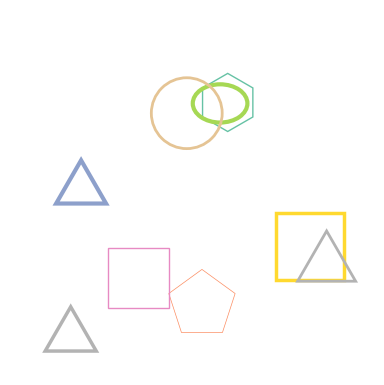[{"shape": "hexagon", "thickness": 1, "radius": 0.38, "center": [0.591, 0.734]}, {"shape": "pentagon", "thickness": 0.5, "radius": 0.45, "center": [0.525, 0.21]}, {"shape": "triangle", "thickness": 3, "radius": 0.37, "center": [0.211, 0.509]}, {"shape": "square", "thickness": 1, "radius": 0.39, "center": [0.36, 0.278]}, {"shape": "oval", "thickness": 3, "radius": 0.35, "center": [0.572, 0.731]}, {"shape": "square", "thickness": 2.5, "radius": 0.44, "center": [0.805, 0.36]}, {"shape": "circle", "thickness": 2, "radius": 0.46, "center": [0.485, 0.706]}, {"shape": "triangle", "thickness": 2.5, "radius": 0.38, "center": [0.184, 0.126]}, {"shape": "triangle", "thickness": 2, "radius": 0.43, "center": [0.848, 0.313]}]